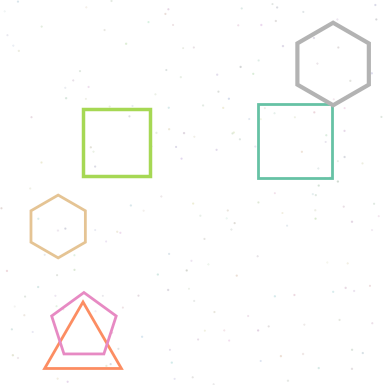[{"shape": "square", "thickness": 2, "radius": 0.48, "center": [0.765, 0.633]}, {"shape": "triangle", "thickness": 2, "radius": 0.58, "center": [0.216, 0.1]}, {"shape": "pentagon", "thickness": 2, "radius": 0.44, "center": [0.218, 0.152]}, {"shape": "square", "thickness": 2.5, "radius": 0.44, "center": [0.302, 0.63]}, {"shape": "hexagon", "thickness": 2, "radius": 0.41, "center": [0.151, 0.412]}, {"shape": "hexagon", "thickness": 3, "radius": 0.54, "center": [0.865, 0.834]}]